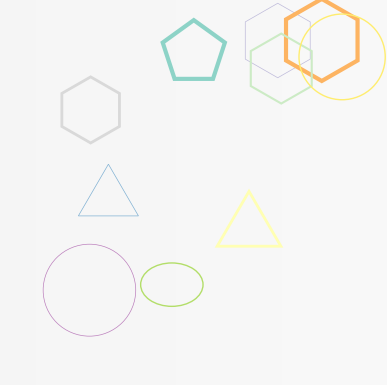[{"shape": "pentagon", "thickness": 3, "radius": 0.42, "center": [0.5, 0.863]}, {"shape": "triangle", "thickness": 2, "radius": 0.47, "center": [0.643, 0.408]}, {"shape": "hexagon", "thickness": 0.5, "radius": 0.48, "center": [0.717, 0.895]}, {"shape": "triangle", "thickness": 0.5, "radius": 0.45, "center": [0.28, 0.484]}, {"shape": "hexagon", "thickness": 3, "radius": 0.53, "center": [0.83, 0.896]}, {"shape": "oval", "thickness": 1, "radius": 0.4, "center": [0.443, 0.261]}, {"shape": "hexagon", "thickness": 2, "radius": 0.43, "center": [0.234, 0.714]}, {"shape": "circle", "thickness": 0.5, "radius": 0.6, "center": [0.231, 0.246]}, {"shape": "hexagon", "thickness": 1.5, "radius": 0.45, "center": [0.726, 0.822]}, {"shape": "circle", "thickness": 1, "radius": 0.56, "center": [0.883, 0.852]}]